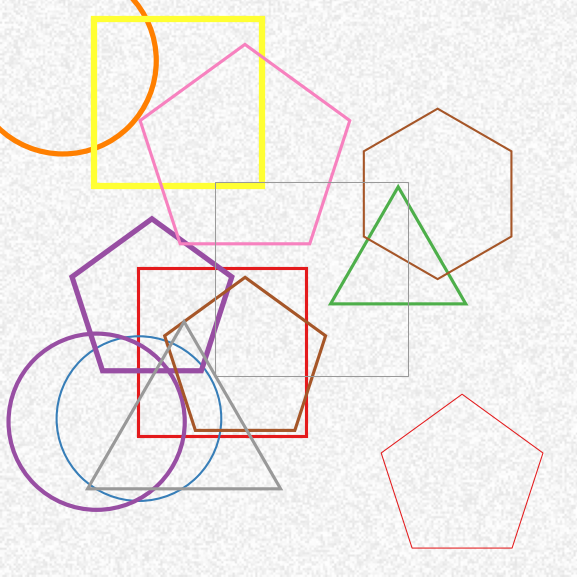[{"shape": "square", "thickness": 1.5, "radius": 0.72, "center": [0.385, 0.39]}, {"shape": "pentagon", "thickness": 0.5, "radius": 0.74, "center": [0.8, 0.169]}, {"shape": "circle", "thickness": 1, "radius": 0.71, "center": [0.241, 0.274]}, {"shape": "triangle", "thickness": 1.5, "radius": 0.68, "center": [0.689, 0.541]}, {"shape": "pentagon", "thickness": 2.5, "radius": 0.73, "center": [0.263, 0.475]}, {"shape": "circle", "thickness": 2, "radius": 0.76, "center": [0.167, 0.269]}, {"shape": "circle", "thickness": 2.5, "radius": 0.81, "center": [0.109, 0.894]}, {"shape": "square", "thickness": 3, "radius": 0.73, "center": [0.308, 0.821]}, {"shape": "hexagon", "thickness": 1, "radius": 0.74, "center": [0.758, 0.663]}, {"shape": "pentagon", "thickness": 1.5, "radius": 0.73, "center": [0.424, 0.372]}, {"shape": "pentagon", "thickness": 1.5, "radius": 0.95, "center": [0.424, 0.731]}, {"shape": "square", "thickness": 0.5, "radius": 0.84, "center": [0.539, 0.516]}, {"shape": "triangle", "thickness": 1.5, "radius": 0.96, "center": [0.319, 0.249]}]